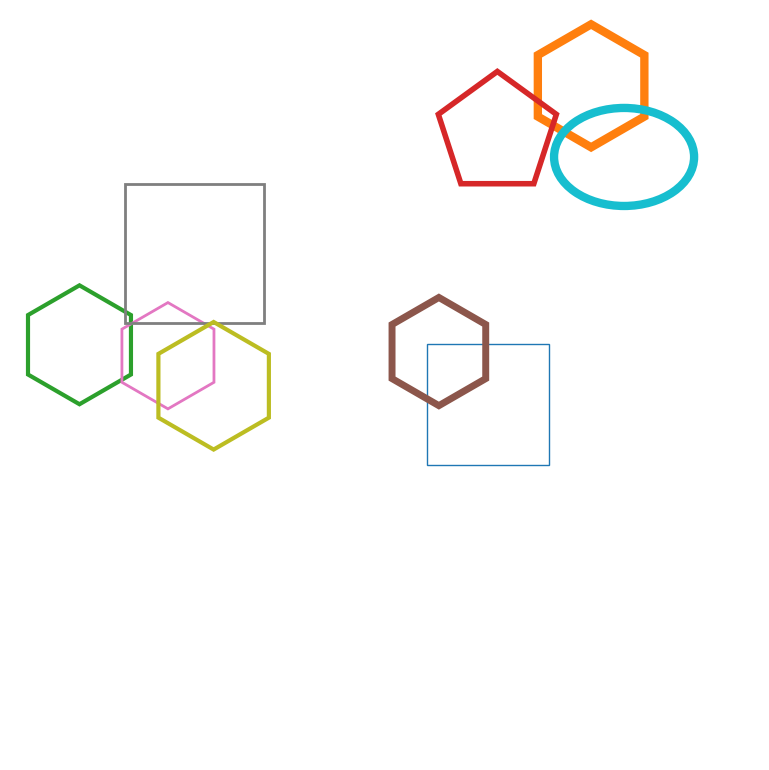[{"shape": "square", "thickness": 0.5, "radius": 0.39, "center": [0.634, 0.475]}, {"shape": "hexagon", "thickness": 3, "radius": 0.4, "center": [0.768, 0.889]}, {"shape": "hexagon", "thickness": 1.5, "radius": 0.39, "center": [0.103, 0.552]}, {"shape": "pentagon", "thickness": 2, "radius": 0.4, "center": [0.646, 0.827]}, {"shape": "hexagon", "thickness": 2.5, "radius": 0.35, "center": [0.57, 0.543]}, {"shape": "hexagon", "thickness": 1, "radius": 0.35, "center": [0.218, 0.538]}, {"shape": "square", "thickness": 1, "radius": 0.45, "center": [0.253, 0.671]}, {"shape": "hexagon", "thickness": 1.5, "radius": 0.41, "center": [0.277, 0.499]}, {"shape": "oval", "thickness": 3, "radius": 0.45, "center": [0.81, 0.796]}]